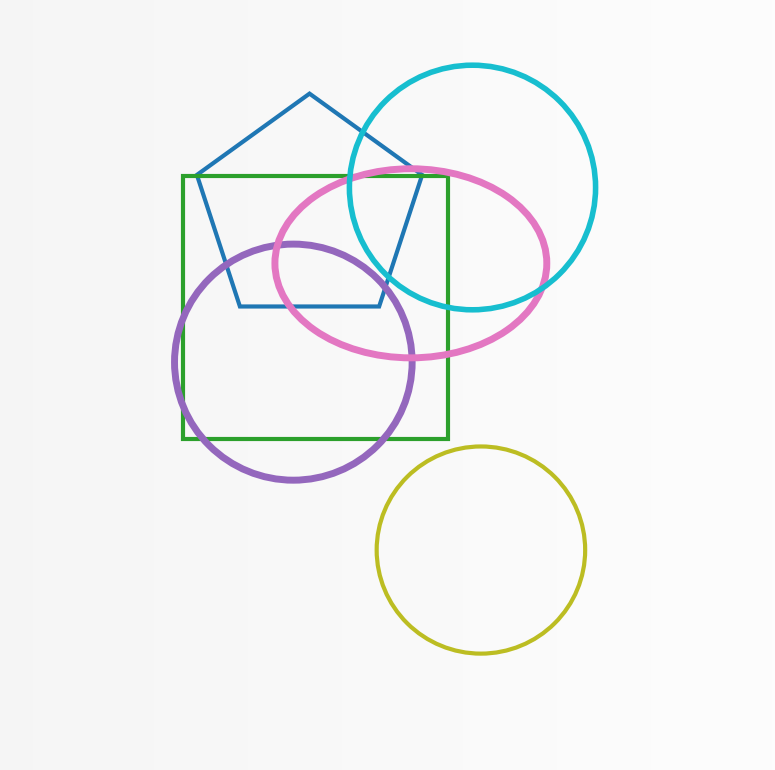[{"shape": "pentagon", "thickness": 1.5, "radius": 0.76, "center": [0.399, 0.726]}, {"shape": "square", "thickness": 1.5, "radius": 0.85, "center": [0.407, 0.601]}, {"shape": "circle", "thickness": 2.5, "radius": 0.77, "center": [0.379, 0.53]}, {"shape": "oval", "thickness": 2.5, "radius": 0.88, "center": [0.53, 0.658]}, {"shape": "circle", "thickness": 1.5, "radius": 0.67, "center": [0.621, 0.286]}, {"shape": "circle", "thickness": 2, "radius": 0.79, "center": [0.61, 0.756]}]